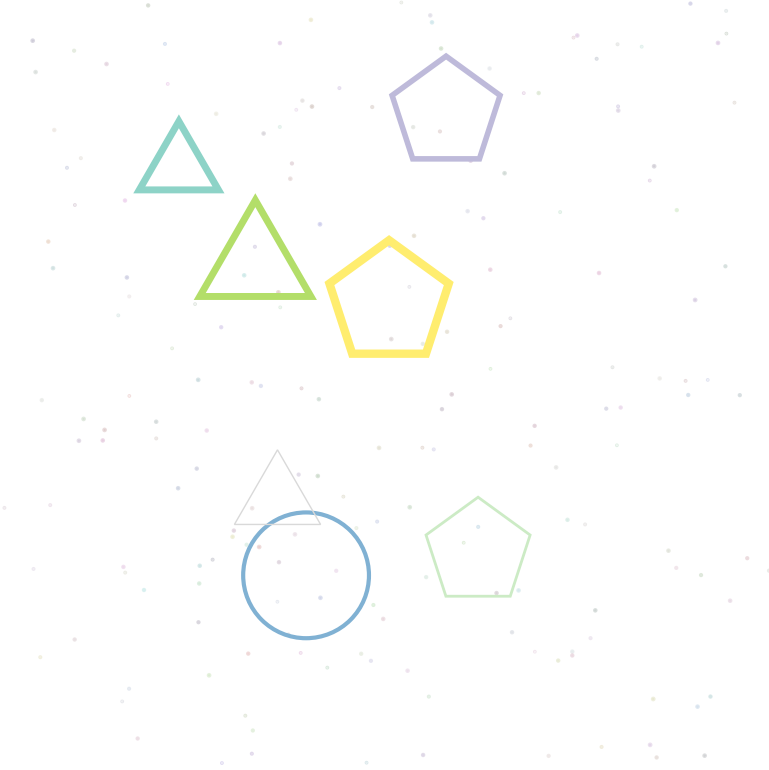[{"shape": "triangle", "thickness": 2.5, "radius": 0.3, "center": [0.232, 0.783]}, {"shape": "pentagon", "thickness": 2, "radius": 0.37, "center": [0.579, 0.853]}, {"shape": "circle", "thickness": 1.5, "radius": 0.41, "center": [0.398, 0.253]}, {"shape": "triangle", "thickness": 2.5, "radius": 0.42, "center": [0.332, 0.657]}, {"shape": "triangle", "thickness": 0.5, "radius": 0.32, "center": [0.36, 0.351]}, {"shape": "pentagon", "thickness": 1, "radius": 0.36, "center": [0.621, 0.283]}, {"shape": "pentagon", "thickness": 3, "radius": 0.41, "center": [0.505, 0.607]}]